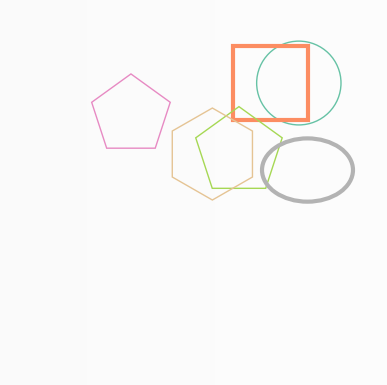[{"shape": "circle", "thickness": 1, "radius": 0.54, "center": [0.771, 0.784]}, {"shape": "square", "thickness": 3, "radius": 0.48, "center": [0.698, 0.785]}, {"shape": "pentagon", "thickness": 1, "radius": 0.53, "center": [0.338, 0.701]}, {"shape": "pentagon", "thickness": 1, "radius": 0.59, "center": [0.617, 0.606]}, {"shape": "hexagon", "thickness": 1, "radius": 0.6, "center": [0.548, 0.6]}, {"shape": "oval", "thickness": 3, "radius": 0.59, "center": [0.794, 0.558]}]